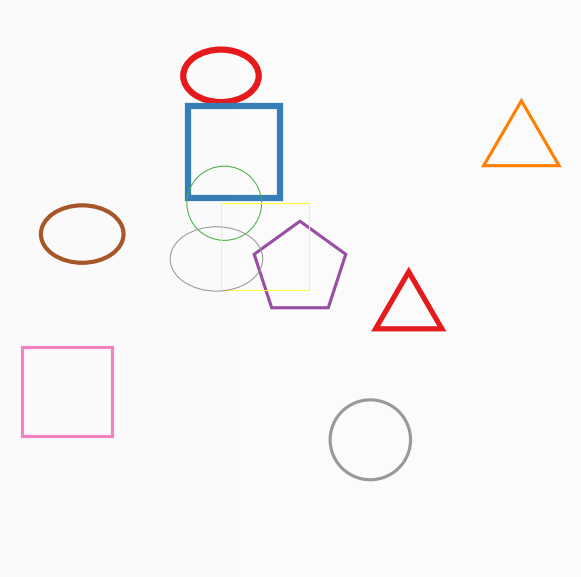[{"shape": "triangle", "thickness": 2.5, "radius": 0.33, "center": [0.703, 0.463]}, {"shape": "oval", "thickness": 3, "radius": 0.32, "center": [0.38, 0.868]}, {"shape": "square", "thickness": 3, "radius": 0.4, "center": [0.403, 0.736]}, {"shape": "circle", "thickness": 0.5, "radius": 0.32, "center": [0.386, 0.647]}, {"shape": "pentagon", "thickness": 1.5, "radius": 0.41, "center": [0.516, 0.533]}, {"shape": "triangle", "thickness": 1.5, "radius": 0.37, "center": [0.897, 0.75]}, {"shape": "square", "thickness": 0.5, "radius": 0.38, "center": [0.455, 0.572]}, {"shape": "oval", "thickness": 2, "radius": 0.36, "center": [0.141, 0.594]}, {"shape": "square", "thickness": 1.5, "radius": 0.39, "center": [0.115, 0.321]}, {"shape": "circle", "thickness": 1.5, "radius": 0.35, "center": [0.637, 0.238]}, {"shape": "oval", "thickness": 0.5, "radius": 0.4, "center": [0.372, 0.551]}]